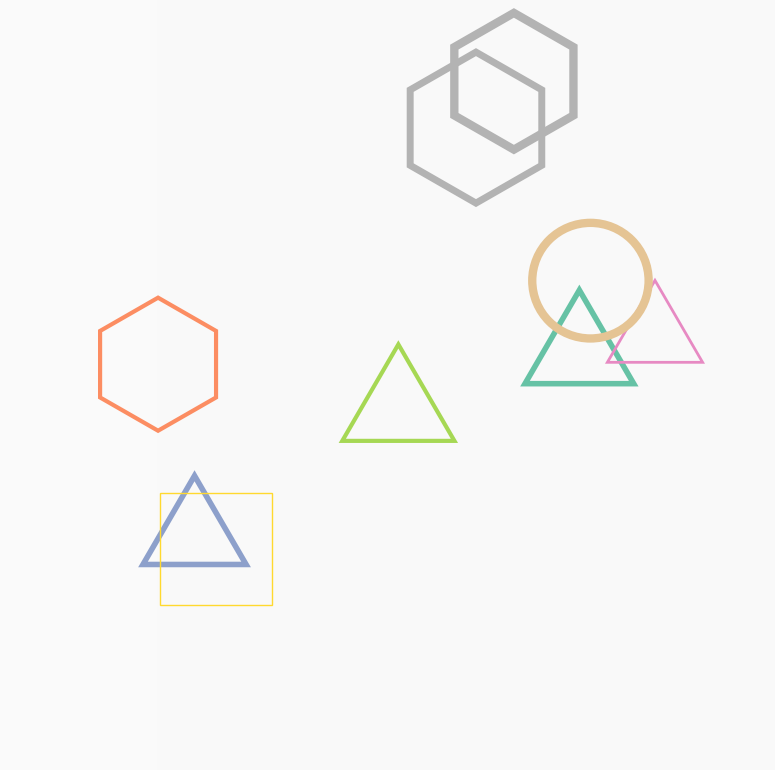[{"shape": "triangle", "thickness": 2, "radius": 0.4, "center": [0.748, 0.542]}, {"shape": "hexagon", "thickness": 1.5, "radius": 0.43, "center": [0.204, 0.527]}, {"shape": "triangle", "thickness": 2, "radius": 0.38, "center": [0.251, 0.305]}, {"shape": "triangle", "thickness": 1, "radius": 0.35, "center": [0.845, 0.565]}, {"shape": "triangle", "thickness": 1.5, "radius": 0.42, "center": [0.514, 0.469]}, {"shape": "square", "thickness": 0.5, "radius": 0.36, "center": [0.279, 0.287]}, {"shape": "circle", "thickness": 3, "radius": 0.38, "center": [0.762, 0.636]}, {"shape": "hexagon", "thickness": 2.5, "radius": 0.49, "center": [0.614, 0.834]}, {"shape": "hexagon", "thickness": 3, "radius": 0.44, "center": [0.663, 0.894]}]